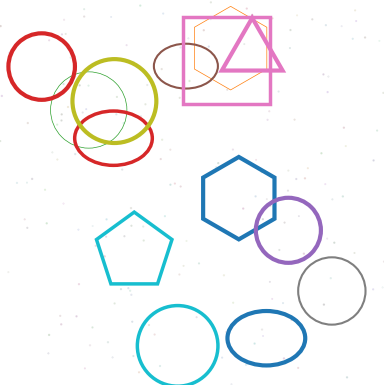[{"shape": "hexagon", "thickness": 3, "radius": 0.53, "center": [0.62, 0.485]}, {"shape": "oval", "thickness": 3, "radius": 0.51, "center": [0.692, 0.121]}, {"shape": "hexagon", "thickness": 0.5, "radius": 0.54, "center": [0.599, 0.875]}, {"shape": "circle", "thickness": 0.5, "radius": 0.5, "center": [0.23, 0.714]}, {"shape": "circle", "thickness": 3, "radius": 0.43, "center": [0.108, 0.827]}, {"shape": "oval", "thickness": 2.5, "radius": 0.5, "center": [0.295, 0.641]}, {"shape": "circle", "thickness": 3, "radius": 0.42, "center": [0.749, 0.402]}, {"shape": "oval", "thickness": 1.5, "radius": 0.42, "center": [0.483, 0.828]}, {"shape": "square", "thickness": 2.5, "radius": 0.56, "center": [0.589, 0.844]}, {"shape": "triangle", "thickness": 3, "radius": 0.46, "center": [0.655, 0.862]}, {"shape": "circle", "thickness": 1.5, "radius": 0.44, "center": [0.862, 0.244]}, {"shape": "circle", "thickness": 3, "radius": 0.54, "center": [0.297, 0.737]}, {"shape": "circle", "thickness": 2.5, "radius": 0.52, "center": [0.461, 0.102]}, {"shape": "pentagon", "thickness": 2.5, "radius": 0.52, "center": [0.349, 0.346]}]